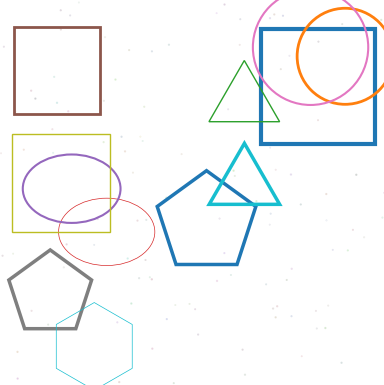[{"shape": "pentagon", "thickness": 2.5, "radius": 0.67, "center": [0.536, 0.422]}, {"shape": "square", "thickness": 3, "radius": 0.74, "center": [0.826, 0.774]}, {"shape": "circle", "thickness": 2, "radius": 0.62, "center": [0.896, 0.854]}, {"shape": "triangle", "thickness": 1, "radius": 0.53, "center": [0.635, 0.737]}, {"shape": "oval", "thickness": 0.5, "radius": 0.63, "center": [0.277, 0.398]}, {"shape": "oval", "thickness": 1.5, "radius": 0.63, "center": [0.186, 0.51]}, {"shape": "square", "thickness": 2, "radius": 0.56, "center": [0.147, 0.816]}, {"shape": "circle", "thickness": 1.5, "radius": 0.75, "center": [0.807, 0.877]}, {"shape": "pentagon", "thickness": 2.5, "radius": 0.57, "center": [0.13, 0.238]}, {"shape": "square", "thickness": 1, "radius": 0.64, "center": [0.159, 0.524]}, {"shape": "hexagon", "thickness": 0.5, "radius": 0.57, "center": [0.245, 0.1]}, {"shape": "triangle", "thickness": 2.5, "radius": 0.53, "center": [0.635, 0.522]}]